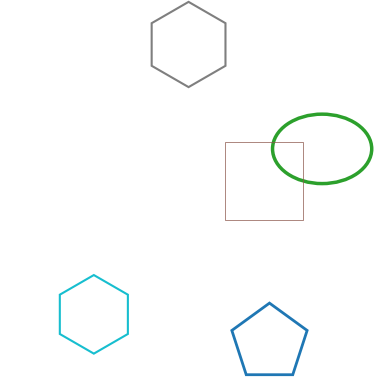[{"shape": "pentagon", "thickness": 2, "radius": 0.51, "center": [0.7, 0.11]}, {"shape": "oval", "thickness": 2.5, "radius": 0.64, "center": [0.837, 0.613]}, {"shape": "square", "thickness": 0.5, "radius": 0.5, "center": [0.686, 0.53]}, {"shape": "hexagon", "thickness": 1.5, "radius": 0.55, "center": [0.49, 0.884]}, {"shape": "hexagon", "thickness": 1.5, "radius": 0.51, "center": [0.244, 0.184]}]